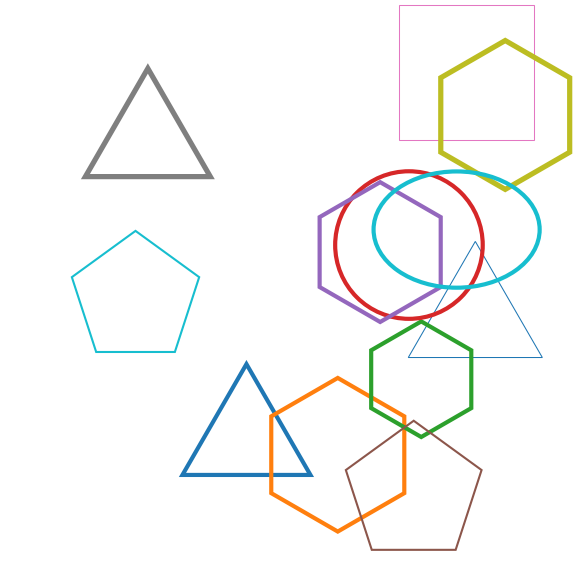[{"shape": "triangle", "thickness": 0.5, "radius": 0.67, "center": [0.823, 0.447]}, {"shape": "triangle", "thickness": 2, "radius": 0.64, "center": [0.427, 0.241]}, {"shape": "hexagon", "thickness": 2, "radius": 0.67, "center": [0.585, 0.212]}, {"shape": "hexagon", "thickness": 2, "radius": 0.5, "center": [0.729, 0.342]}, {"shape": "circle", "thickness": 2, "radius": 0.64, "center": [0.708, 0.575]}, {"shape": "hexagon", "thickness": 2, "radius": 0.61, "center": [0.658, 0.563]}, {"shape": "pentagon", "thickness": 1, "radius": 0.62, "center": [0.716, 0.147]}, {"shape": "square", "thickness": 0.5, "radius": 0.58, "center": [0.808, 0.874]}, {"shape": "triangle", "thickness": 2.5, "radius": 0.62, "center": [0.256, 0.756]}, {"shape": "hexagon", "thickness": 2.5, "radius": 0.64, "center": [0.875, 0.8]}, {"shape": "pentagon", "thickness": 1, "radius": 0.58, "center": [0.235, 0.483]}, {"shape": "oval", "thickness": 2, "radius": 0.72, "center": [0.791, 0.602]}]